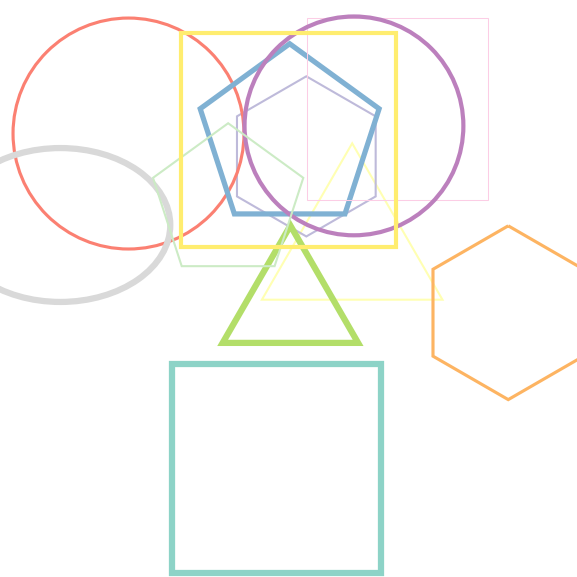[{"shape": "square", "thickness": 3, "radius": 0.91, "center": [0.478, 0.188]}, {"shape": "triangle", "thickness": 1, "radius": 0.9, "center": [0.61, 0.57]}, {"shape": "hexagon", "thickness": 1, "radius": 0.69, "center": [0.53, 0.728]}, {"shape": "circle", "thickness": 1.5, "radius": 1.0, "center": [0.223, 0.768]}, {"shape": "pentagon", "thickness": 2.5, "radius": 0.81, "center": [0.502, 0.76]}, {"shape": "hexagon", "thickness": 1.5, "radius": 0.75, "center": [0.88, 0.458]}, {"shape": "triangle", "thickness": 3, "radius": 0.68, "center": [0.503, 0.473]}, {"shape": "square", "thickness": 0.5, "radius": 0.79, "center": [0.688, 0.81]}, {"shape": "oval", "thickness": 3, "radius": 0.95, "center": [0.104, 0.61]}, {"shape": "circle", "thickness": 2, "radius": 0.95, "center": [0.613, 0.781]}, {"shape": "pentagon", "thickness": 1, "radius": 0.68, "center": [0.395, 0.649]}, {"shape": "square", "thickness": 2, "radius": 0.93, "center": [0.499, 0.757]}]